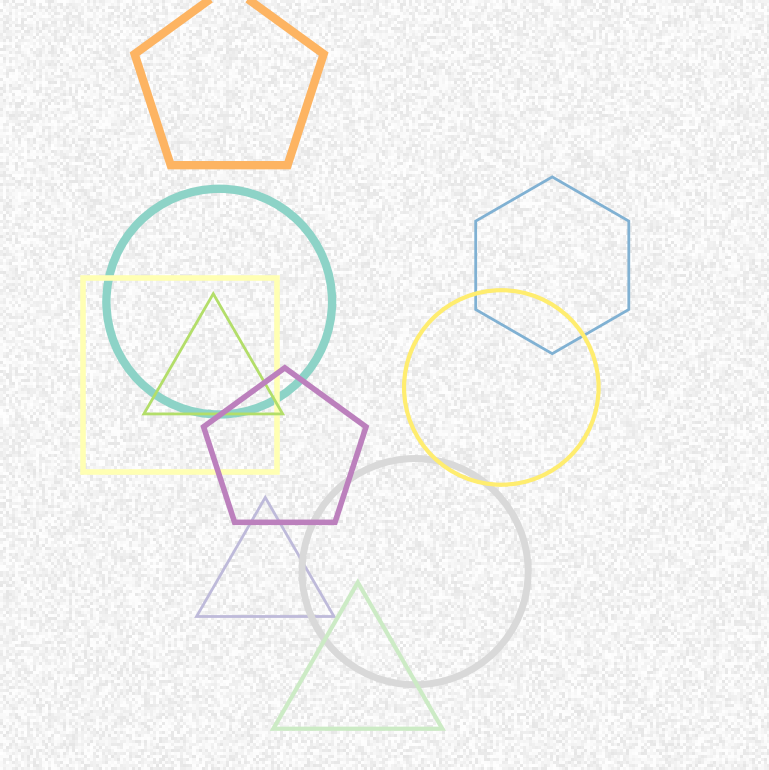[{"shape": "circle", "thickness": 3, "radius": 0.73, "center": [0.285, 0.608]}, {"shape": "square", "thickness": 2, "radius": 0.63, "center": [0.233, 0.513]}, {"shape": "triangle", "thickness": 1, "radius": 0.52, "center": [0.344, 0.251]}, {"shape": "hexagon", "thickness": 1, "radius": 0.57, "center": [0.717, 0.655]}, {"shape": "pentagon", "thickness": 3, "radius": 0.65, "center": [0.298, 0.89]}, {"shape": "triangle", "thickness": 1, "radius": 0.52, "center": [0.277, 0.514]}, {"shape": "circle", "thickness": 2.5, "radius": 0.73, "center": [0.539, 0.258]}, {"shape": "pentagon", "thickness": 2, "radius": 0.55, "center": [0.37, 0.411]}, {"shape": "triangle", "thickness": 1.5, "radius": 0.63, "center": [0.465, 0.117]}, {"shape": "circle", "thickness": 1.5, "radius": 0.63, "center": [0.651, 0.497]}]